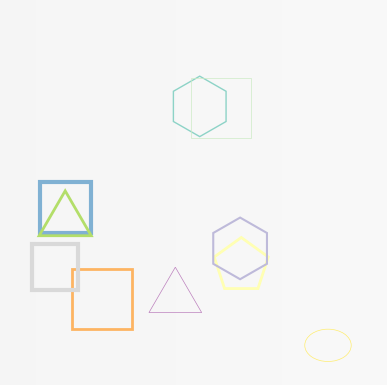[{"shape": "hexagon", "thickness": 1, "radius": 0.39, "center": [0.515, 0.724]}, {"shape": "pentagon", "thickness": 2, "radius": 0.37, "center": [0.623, 0.31]}, {"shape": "hexagon", "thickness": 1.5, "radius": 0.4, "center": [0.62, 0.355]}, {"shape": "square", "thickness": 3, "radius": 0.33, "center": [0.169, 0.461]}, {"shape": "square", "thickness": 2, "radius": 0.39, "center": [0.263, 0.223]}, {"shape": "triangle", "thickness": 2, "radius": 0.39, "center": [0.168, 0.427]}, {"shape": "square", "thickness": 3, "radius": 0.3, "center": [0.143, 0.306]}, {"shape": "triangle", "thickness": 0.5, "radius": 0.39, "center": [0.452, 0.227]}, {"shape": "square", "thickness": 0.5, "radius": 0.39, "center": [0.57, 0.72]}, {"shape": "oval", "thickness": 0.5, "radius": 0.3, "center": [0.846, 0.103]}]